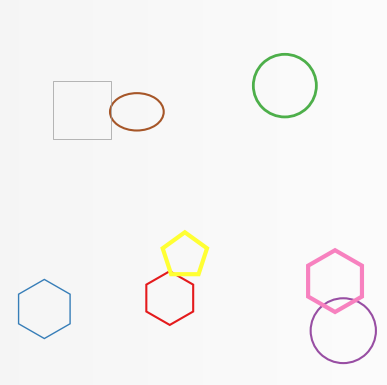[{"shape": "hexagon", "thickness": 1.5, "radius": 0.35, "center": [0.438, 0.226]}, {"shape": "hexagon", "thickness": 1, "radius": 0.38, "center": [0.114, 0.197]}, {"shape": "circle", "thickness": 2, "radius": 0.41, "center": [0.735, 0.778]}, {"shape": "circle", "thickness": 1.5, "radius": 0.42, "center": [0.886, 0.141]}, {"shape": "pentagon", "thickness": 3, "radius": 0.3, "center": [0.477, 0.336]}, {"shape": "oval", "thickness": 1.5, "radius": 0.35, "center": [0.353, 0.71]}, {"shape": "hexagon", "thickness": 3, "radius": 0.4, "center": [0.865, 0.27]}, {"shape": "square", "thickness": 0.5, "radius": 0.37, "center": [0.213, 0.714]}]